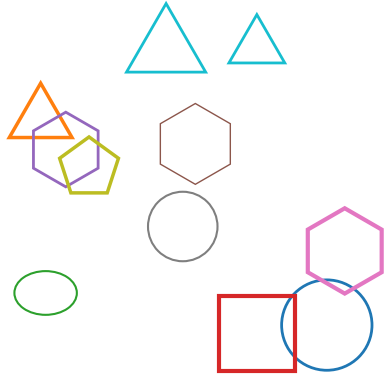[{"shape": "circle", "thickness": 2, "radius": 0.59, "center": [0.849, 0.156]}, {"shape": "triangle", "thickness": 2.5, "radius": 0.47, "center": [0.106, 0.69]}, {"shape": "oval", "thickness": 1.5, "radius": 0.41, "center": [0.119, 0.239]}, {"shape": "square", "thickness": 3, "radius": 0.49, "center": [0.668, 0.134]}, {"shape": "hexagon", "thickness": 2, "radius": 0.48, "center": [0.171, 0.612]}, {"shape": "hexagon", "thickness": 1, "radius": 0.52, "center": [0.507, 0.626]}, {"shape": "hexagon", "thickness": 3, "radius": 0.55, "center": [0.895, 0.348]}, {"shape": "circle", "thickness": 1.5, "radius": 0.45, "center": [0.475, 0.412]}, {"shape": "pentagon", "thickness": 2.5, "radius": 0.4, "center": [0.231, 0.564]}, {"shape": "triangle", "thickness": 2, "radius": 0.42, "center": [0.667, 0.878]}, {"shape": "triangle", "thickness": 2, "radius": 0.59, "center": [0.431, 0.872]}]